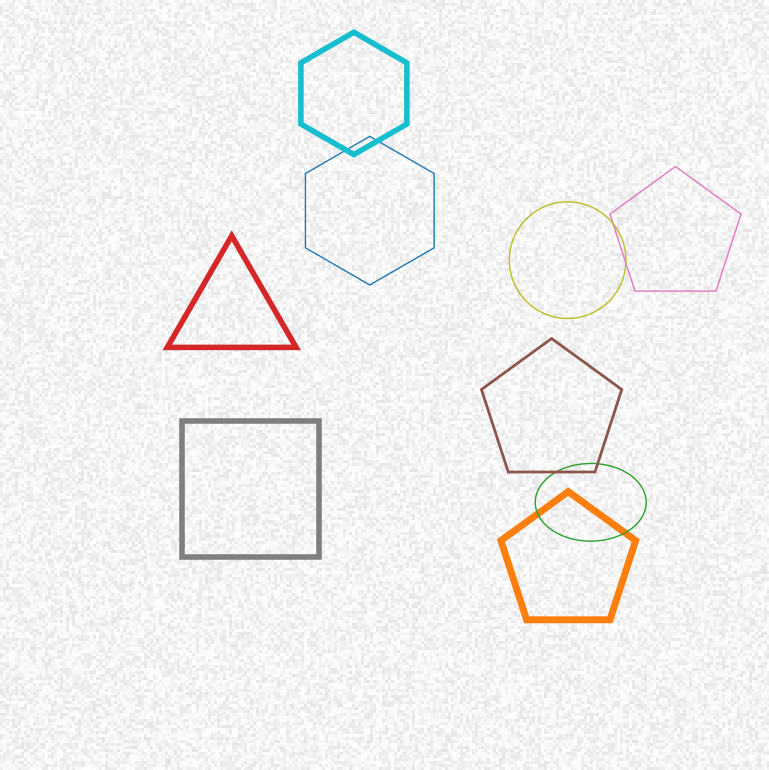[{"shape": "hexagon", "thickness": 0.5, "radius": 0.48, "center": [0.48, 0.726]}, {"shape": "pentagon", "thickness": 2.5, "radius": 0.46, "center": [0.738, 0.27]}, {"shape": "oval", "thickness": 0.5, "radius": 0.36, "center": [0.767, 0.348]}, {"shape": "triangle", "thickness": 2, "radius": 0.48, "center": [0.301, 0.597]}, {"shape": "pentagon", "thickness": 1, "radius": 0.48, "center": [0.716, 0.465]}, {"shape": "pentagon", "thickness": 0.5, "radius": 0.45, "center": [0.877, 0.694]}, {"shape": "square", "thickness": 2, "radius": 0.44, "center": [0.325, 0.365]}, {"shape": "circle", "thickness": 0.5, "radius": 0.38, "center": [0.737, 0.662]}, {"shape": "hexagon", "thickness": 2, "radius": 0.4, "center": [0.46, 0.879]}]